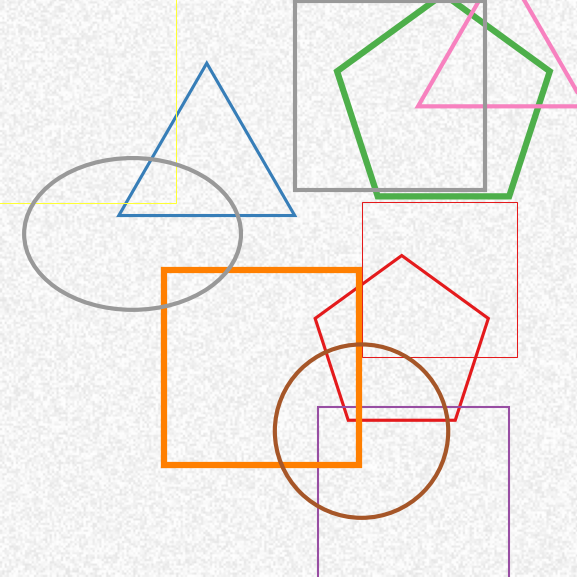[{"shape": "pentagon", "thickness": 1.5, "radius": 0.79, "center": [0.696, 0.399]}, {"shape": "square", "thickness": 0.5, "radius": 0.67, "center": [0.762, 0.515]}, {"shape": "triangle", "thickness": 1.5, "radius": 0.88, "center": [0.358, 0.714]}, {"shape": "pentagon", "thickness": 3, "radius": 0.97, "center": [0.768, 0.816]}, {"shape": "square", "thickness": 1, "radius": 0.83, "center": [0.716, 0.129]}, {"shape": "square", "thickness": 3, "radius": 0.85, "center": [0.453, 0.362]}, {"shape": "square", "thickness": 0.5, "radius": 0.89, "center": [0.127, 0.826]}, {"shape": "circle", "thickness": 2, "radius": 0.75, "center": [0.626, 0.253]}, {"shape": "triangle", "thickness": 2, "radius": 0.84, "center": [0.869, 0.899]}, {"shape": "square", "thickness": 2, "radius": 0.82, "center": [0.675, 0.834]}, {"shape": "oval", "thickness": 2, "radius": 0.94, "center": [0.23, 0.594]}]